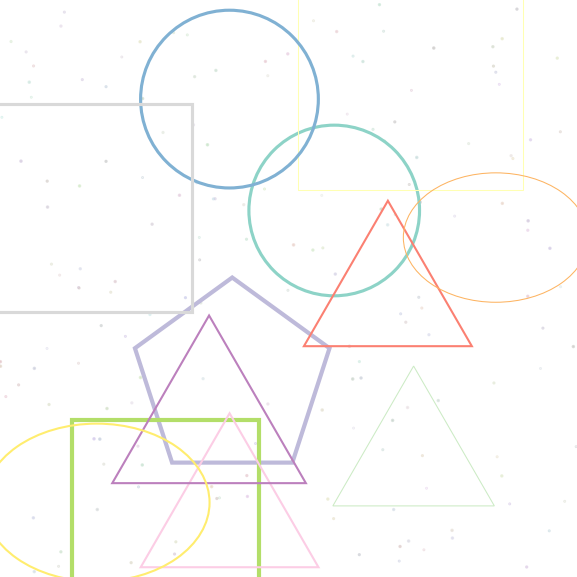[{"shape": "circle", "thickness": 1.5, "radius": 0.74, "center": [0.579, 0.635]}, {"shape": "square", "thickness": 0.5, "radius": 0.98, "center": [0.711, 0.866]}, {"shape": "pentagon", "thickness": 2, "radius": 0.89, "center": [0.402, 0.341]}, {"shape": "triangle", "thickness": 1, "radius": 0.84, "center": [0.672, 0.484]}, {"shape": "circle", "thickness": 1.5, "radius": 0.77, "center": [0.397, 0.828]}, {"shape": "oval", "thickness": 0.5, "radius": 0.8, "center": [0.859, 0.588]}, {"shape": "square", "thickness": 2, "radius": 0.81, "center": [0.286, 0.109]}, {"shape": "triangle", "thickness": 1, "radius": 0.89, "center": [0.398, 0.106]}, {"shape": "square", "thickness": 1.5, "radius": 0.9, "center": [0.153, 0.639]}, {"shape": "triangle", "thickness": 1, "radius": 0.97, "center": [0.362, 0.259]}, {"shape": "triangle", "thickness": 0.5, "radius": 0.81, "center": [0.716, 0.204]}, {"shape": "oval", "thickness": 1, "radius": 0.98, "center": [0.167, 0.129]}]